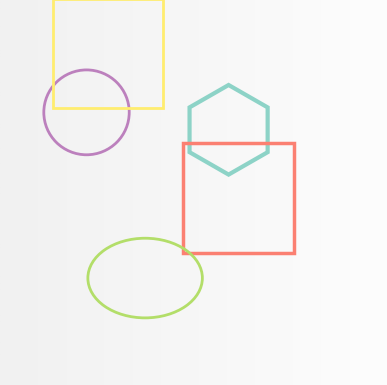[{"shape": "hexagon", "thickness": 3, "radius": 0.58, "center": [0.59, 0.663]}, {"shape": "square", "thickness": 2.5, "radius": 0.72, "center": [0.617, 0.486]}, {"shape": "oval", "thickness": 2, "radius": 0.74, "center": [0.374, 0.278]}, {"shape": "circle", "thickness": 2, "radius": 0.55, "center": [0.223, 0.708]}, {"shape": "square", "thickness": 2, "radius": 0.71, "center": [0.279, 0.86]}]